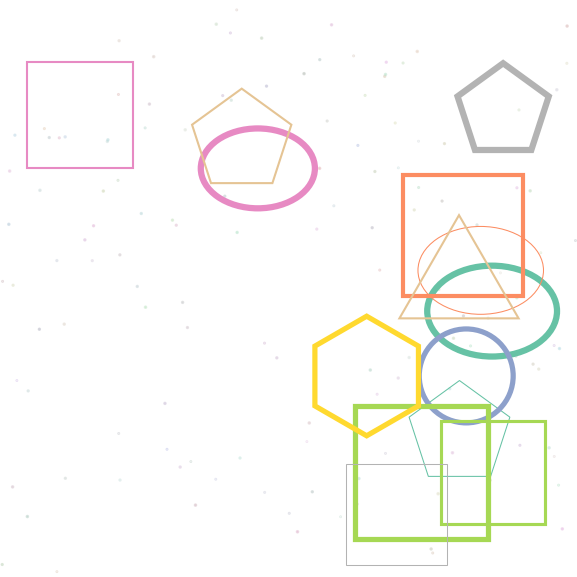[{"shape": "oval", "thickness": 3, "radius": 0.56, "center": [0.852, 0.46]}, {"shape": "pentagon", "thickness": 0.5, "radius": 0.46, "center": [0.796, 0.248]}, {"shape": "square", "thickness": 2, "radius": 0.52, "center": [0.802, 0.591]}, {"shape": "oval", "thickness": 0.5, "radius": 0.54, "center": [0.832, 0.531]}, {"shape": "circle", "thickness": 2.5, "radius": 0.41, "center": [0.807, 0.348]}, {"shape": "square", "thickness": 1, "radius": 0.46, "center": [0.139, 0.799]}, {"shape": "oval", "thickness": 3, "radius": 0.49, "center": [0.446, 0.708]}, {"shape": "square", "thickness": 1.5, "radius": 0.45, "center": [0.854, 0.181]}, {"shape": "square", "thickness": 2.5, "radius": 0.57, "center": [0.73, 0.181]}, {"shape": "hexagon", "thickness": 2.5, "radius": 0.52, "center": [0.635, 0.348]}, {"shape": "triangle", "thickness": 1, "radius": 0.6, "center": [0.795, 0.507]}, {"shape": "pentagon", "thickness": 1, "radius": 0.45, "center": [0.419, 0.755]}, {"shape": "square", "thickness": 0.5, "radius": 0.44, "center": [0.687, 0.107]}, {"shape": "pentagon", "thickness": 3, "radius": 0.42, "center": [0.871, 0.807]}]